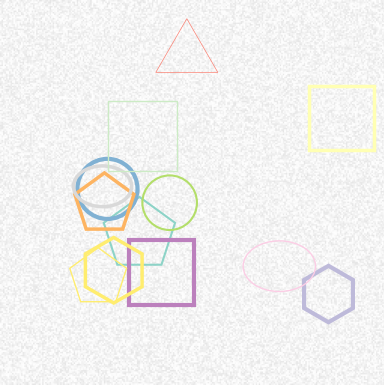[{"shape": "pentagon", "thickness": 1.5, "radius": 0.49, "center": [0.362, 0.391]}, {"shape": "square", "thickness": 2.5, "radius": 0.42, "center": [0.886, 0.693]}, {"shape": "hexagon", "thickness": 3, "radius": 0.37, "center": [0.853, 0.236]}, {"shape": "triangle", "thickness": 0.5, "radius": 0.47, "center": [0.485, 0.858]}, {"shape": "circle", "thickness": 3, "radius": 0.39, "center": [0.279, 0.509]}, {"shape": "pentagon", "thickness": 2.5, "radius": 0.4, "center": [0.271, 0.47]}, {"shape": "circle", "thickness": 1.5, "radius": 0.35, "center": [0.441, 0.473]}, {"shape": "oval", "thickness": 1, "radius": 0.47, "center": [0.726, 0.309]}, {"shape": "oval", "thickness": 2.5, "radius": 0.38, "center": [0.266, 0.516]}, {"shape": "square", "thickness": 3, "radius": 0.42, "center": [0.42, 0.292]}, {"shape": "square", "thickness": 1, "radius": 0.45, "center": [0.37, 0.647]}, {"shape": "pentagon", "thickness": 1, "radius": 0.39, "center": [0.255, 0.279]}, {"shape": "hexagon", "thickness": 2.5, "radius": 0.43, "center": [0.295, 0.298]}]